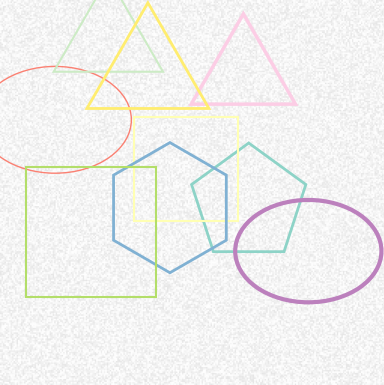[{"shape": "pentagon", "thickness": 2, "radius": 0.78, "center": [0.646, 0.473]}, {"shape": "square", "thickness": 1.5, "radius": 0.68, "center": [0.484, 0.562]}, {"shape": "oval", "thickness": 1, "radius": 0.99, "center": [0.143, 0.689]}, {"shape": "hexagon", "thickness": 2, "radius": 0.85, "center": [0.441, 0.461]}, {"shape": "square", "thickness": 1.5, "radius": 0.84, "center": [0.237, 0.398]}, {"shape": "triangle", "thickness": 2.5, "radius": 0.78, "center": [0.632, 0.808]}, {"shape": "oval", "thickness": 3, "radius": 0.95, "center": [0.801, 0.348]}, {"shape": "triangle", "thickness": 1.5, "radius": 0.82, "center": [0.281, 0.896]}, {"shape": "triangle", "thickness": 2, "radius": 0.92, "center": [0.384, 0.81]}]